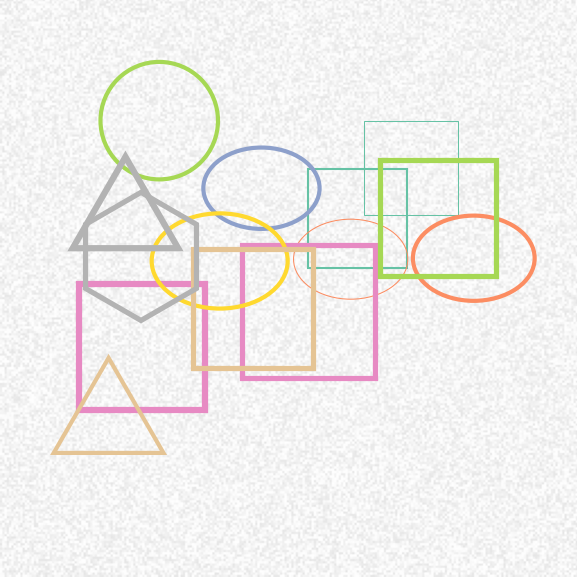[{"shape": "square", "thickness": 0.5, "radius": 0.41, "center": [0.711, 0.709]}, {"shape": "square", "thickness": 1, "radius": 0.43, "center": [0.619, 0.621]}, {"shape": "oval", "thickness": 0.5, "radius": 0.49, "center": [0.607, 0.55]}, {"shape": "oval", "thickness": 2, "radius": 0.53, "center": [0.82, 0.552]}, {"shape": "oval", "thickness": 2, "radius": 0.5, "center": [0.453, 0.673]}, {"shape": "square", "thickness": 2.5, "radius": 0.57, "center": [0.535, 0.46]}, {"shape": "square", "thickness": 3, "radius": 0.55, "center": [0.246, 0.398]}, {"shape": "circle", "thickness": 2, "radius": 0.51, "center": [0.276, 0.79]}, {"shape": "square", "thickness": 2.5, "radius": 0.5, "center": [0.759, 0.621]}, {"shape": "oval", "thickness": 2, "radius": 0.59, "center": [0.38, 0.547]}, {"shape": "square", "thickness": 2.5, "radius": 0.52, "center": [0.438, 0.464]}, {"shape": "triangle", "thickness": 2, "radius": 0.55, "center": [0.188, 0.27]}, {"shape": "hexagon", "thickness": 2.5, "radius": 0.55, "center": [0.244, 0.555]}, {"shape": "triangle", "thickness": 3, "radius": 0.53, "center": [0.217, 0.622]}]